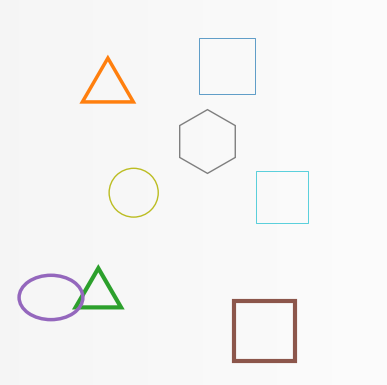[{"shape": "square", "thickness": 0.5, "radius": 0.36, "center": [0.587, 0.828]}, {"shape": "triangle", "thickness": 2.5, "radius": 0.38, "center": [0.278, 0.773]}, {"shape": "triangle", "thickness": 3, "radius": 0.34, "center": [0.254, 0.235]}, {"shape": "oval", "thickness": 2.5, "radius": 0.41, "center": [0.132, 0.227]}, {"shape": "square", "thickness": 3, "radius": 0.39, "center": [0.682, 0.14]}, {"shape": "hexagon", "thickness": 1, "radius": 0.41, "center": [0.535, 0.632]}, {"shape": "circle", "thickness": 1, "radius": 0.32, "center": [0.345, 0.499]}, {"shape": "square", "thickness": 0.5, "radius": 0.34, "center": [0.728, 0.489]}]